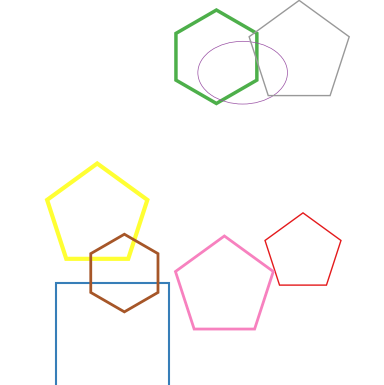[{"shape": "pentagon", "thickness": 1, "radius": 0.52, "center": [0.787, 0.343]}, {"shape": "square", "thickness": 1.5, "radius": 0.73, "center": [0.292, 0.12]}, {"shape": "hexagon", "thickness": 2.5, "radius": 0.61, "center": [0.562, 0.853]}, {"shape": "oval", "thickness": 0.5, "radius": 0.58, "center": [0.63, 0.811]}, {"shape": "pentagon", "thickness": 3, "radius": 0.68, "center": [0.253, 0.438]}, {"shape": "hexagon", "thickness": 2, "radius": 0.5, "center": [0.323, 0.291]}, {"shape": "pentagon", "thickness": 2, "radius": 0.67, "center": [0.583, 0.253]}, {"shape": "pentagon", "thickness": 1, "radius": 0.68, "center": [0.777, 0.862]}]